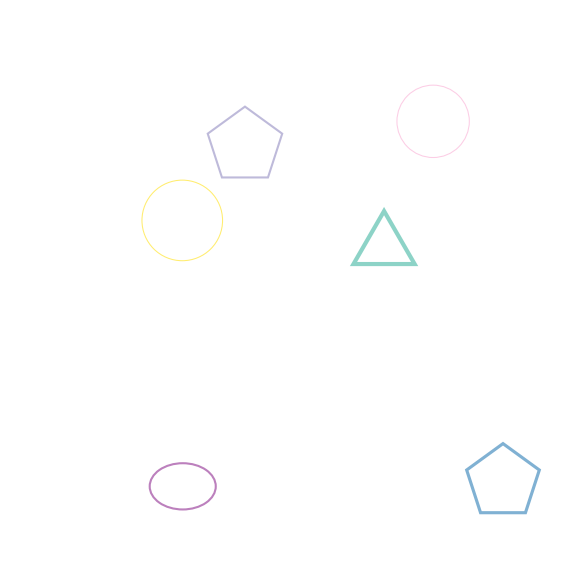[{"shape": "triangle", "thickness": 2, "radius": 0.31, "center": [0.665, 0.572]}, {"shape": "pentagon", "thickness": 1, "radius": 0.34, "center": [0.424, 0.747]}, {"shape": "pentagon", "thickness": 1.5, "radius": 0.33, "center": [0.871, 0.165]}, {"shape": "circle", "thickness": 0.5, "radius": 0.31, "center": [0.75, 0.789]}, {"shape": "oval", "thickness": 1, "radius": 0.29, "center": [0.316, 0.157]}, {"shape": "circle", "thickness": 0.5, "radius": 0.35, "center": [0.316, 0.617]}]